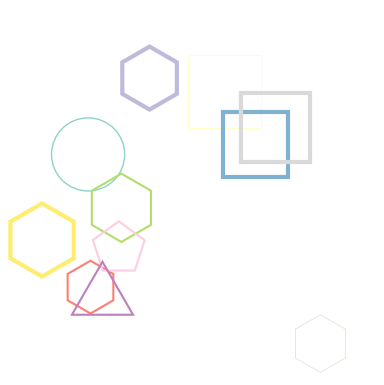[{"shape": "circle", "thickness": 1, "radius": 0.47, "center": [0.229, 0.599]}, {"shape": "square", "thickness": 0.5, "radius": 0.47, "center": [0.583, 0.763]}, {"shape": "hexagon", "thickness": 3, "radius": 0.41, "center": [0.388, 0.797]}, {"shape": "hexagon", "thickness": 1.5, "radius": 0.34, "center": [0.235, 0.254]}, {"shape": "square", "thickness": 3, "radius": 0.42, "center": [0.664, 0.625]}, {"shape": "hexagon", "thickness": 1.5, "radius": 0.44, "center": [0.315, 0.46]}, {"shape": "pentagon", "thickness": 1.5, "radius": 0.35, "center": [0.308, 0.354]}, {"shape": "square", "thickness": 3, "radius": 0.45, "center": [0.715, 0.668]}, {"shape": "triangle", "thickness": 1.5, "radius": 0.46, "center": [0.266, 0.228]}, {"shape": "hexagon", "thickness": 0.5, "radius": 0.37, "center": [0.832, 0.108]}, {"shape": "hexagon", "thickness": 3, "radius": 0.47, "center": [0.109, 0.377]}]